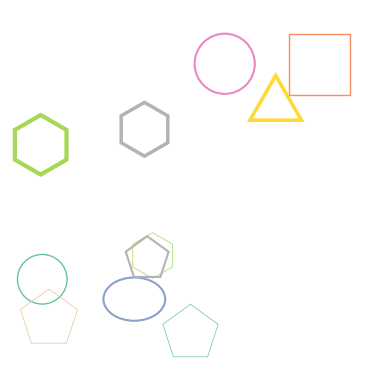[{"shape": "pentagon", "thickness": 0.5, "radius": 0.38, "center": [0.495, 0.134]}, {"shape": "circle", "thickness": 1, "radius": 0.32, "center": [0.11, 0.275]}, {"shape": "square", "thickness": 1, "radius": 0.39, "center": [0.829, 0.833]}, {"shape": "oval", "thickness": 1.5, "radius": 0.4, "center": [0.349, 0.223]}, {"shape": "circle", "thickness": 1.5, "radius": 0.39, "center": [0.584, 0.834]}, {"shape": "hexagon", "thickness": 3, "radius": 0.39, "center": [0.106, 0.624]}, {"shape": "hexagon", "thickness": 0.5, "radius": 0.3, "center": [0.396, 0.336]}, {"shape": "triangle", "thickness": 2.5, "radius": 0.39, "center": [0.716, 0.726]}, {"shape": "pentagon", "thickness": 0.5, "radius": 0.39, "center": [0.127, 0.172]}, {"shape": "pentagon", "thickness": 1.5, "radius": 0.29, "center": [0.382, 0.328]}, {"shape": "hexagon", "thickness": 2.5, "radius": 0.35, "center": [0.375, 0.664]}]